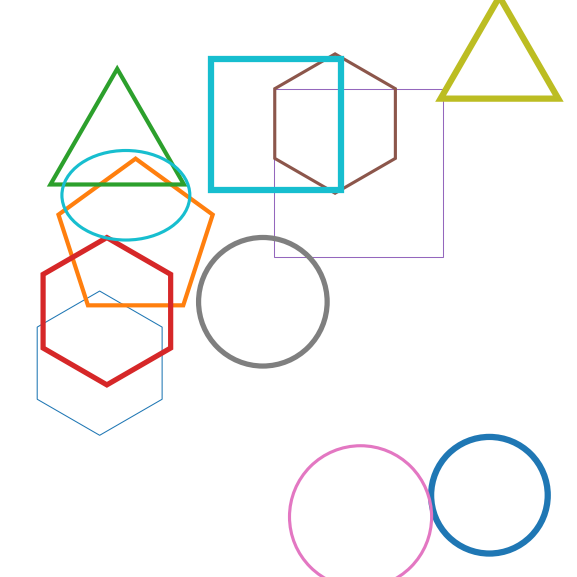[{"shape": "circle", "thickness": 3, "radius": 0.5, "center": [0.848, 0.142]}, {"shape": "hexagon", "thickness": 0.5, "radius": 0.62, "center": [0.173, 0.37]}, {"shape": "pentagon", "thickness": 2, "radius": 0.7, "center": [0.235, 0.584]}, {"shape": "triangle", "thickness": 2, "radius": 0.67, "center": [0.203, 0.746]}, {"shape": "hexagon", "thickness": 2.5, "radius": 0.64, "center": [0.185, 0.46]}, {"shape": "square", "thickness": 0.5, "radius": 0.73, "center": [0.62, 0.7]}, {"shape": "hexagon", "thickness": 1.5, "radius": 0.6, "center": [0.58, 0.785]}, {"shape": "circle", "thickness": 1.5, "radius": 0.62, "center": [0.624, 0.104]}, {"shape": "circle", "thickness": 2.5, "radius": 0.56, "center": [0.455, 0.477]}, {"shape": "triangle", "thickness": 3, "radius": 0.59, "center": [0.865, 0.887]}, {"shape": "square", "thickness": 3, "radius": 0.56, "center": [0.478, 0.783]}, {"shape": "oval", "thickness": 1.5, "radius": 0.55, "center": [0.218, 0.661]}]